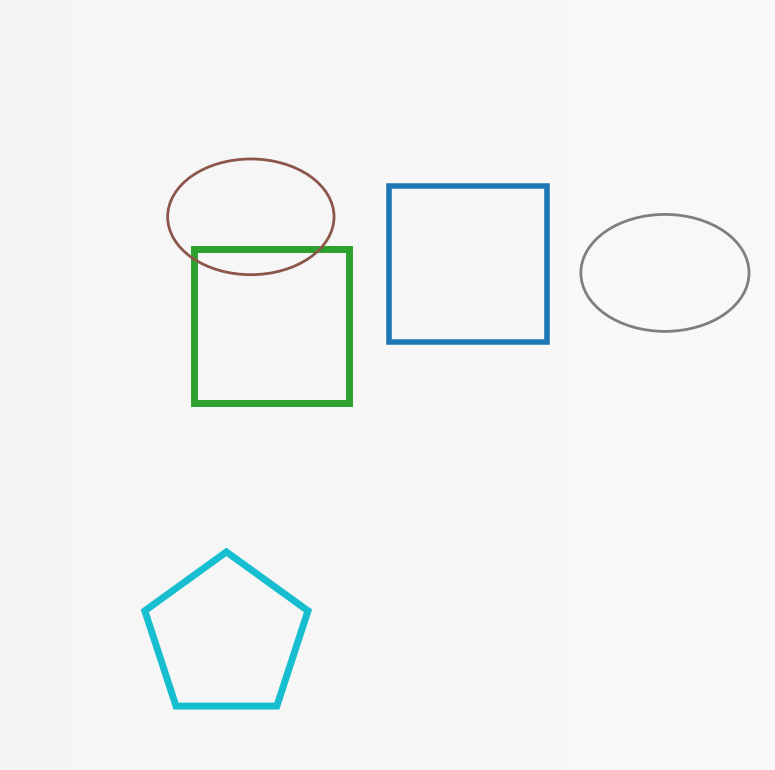[{"shape": "square", "thickness": 2, "radius": 0.51, "center": [0.604, 0.657]}, {"shape": "square", "thickness": 2.5, "radius": 0.5, "center": [0.35, 0.577]}, {"shape": "oval", "thickness": 1, "radius": 0.54, "center": [0.324, 0.718]}, {"shape": "oval", "thickness": 1, "radius": 0.54, "center": [0.858, 0.646]}, {"shape": "pentagon", "thickness": 2.5, "radius": 0.55, "center": [0.292, 0.173]}]